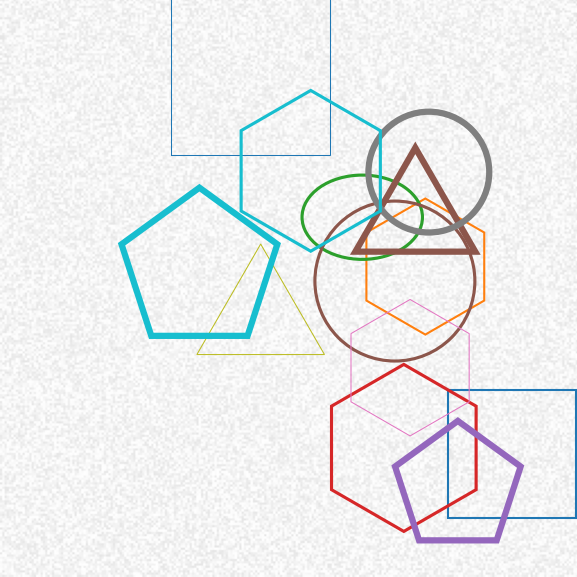[{"shape": "square", "thickness": 1, "radius": 0.55, "center": [0.887, 0.213]}, {"shape": "square", "thickness": 0.5, "radius": 0.69, "center": [0.434, 0.868]}, {"shape": "hexagon", "thickness": 1, "radius": 0.59, "center": [0.736, 0.538]}, {"shape": "oval", "thickness": 1.5, "radius": 0.52, "center": [0.627, 0.623]}, {"shape": "hexagon", "thickness": 1.5, "radius": 0.72, "center": [0.699, 0.224]}, {"shape": "pentagon", "thickness": 3, "radius": 0.57, "center": [0.793, 0.156]}, {"shape": "triangle", "thickness": 3, "radius": 0.6, "center": [0.719, 0.623]}, {"shape": "circle", "thickness": 1.5, "radius": 0.69, "center": [0.684, 0.512]}, {"shape": "hexagon", "thickness": 0.5, "radius": 0.59, "center": [0.71, 0.362]}, {"shape": "circle", "thickness": 3, "radius": 0.52, "center": [0.743, 0.701]}, {"shape": "triangle", "thickness": 0.5, "radius": 0.64, "center": [0.451, 0.449]}, {"shape": "hexagon", "thickness": 1.5, "radius": 0.7, "center": [0.538, 0.703]}, {"shape": "pentagon", "thickness": 3, "radius": 0.71, "center": [0.345, 0.532]}]